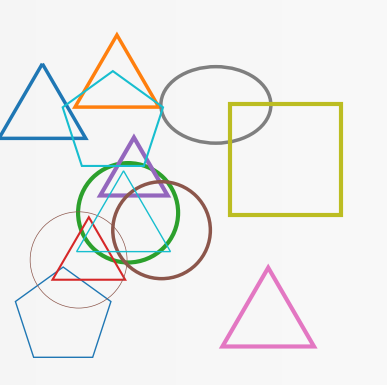[{"shape": "pentagon", "thickness": 1, "radius": 0.65, "center": [0.163, 0.177]}, {"shape": "triangle", "thickness": 2.5, "radius": 0.65, "center": [0.109, 0.705]}, {"shape": "triangle", "thickness": 2.5, "radius": 0.62, "center": [0.302, 0.784]}, {"shape": "circle", "thickness": 3, "radius": 0.65, "center": [0.331, 0.447]}, {"shape": "triangle", "thickness": 1.5, "radius": 0.54, "center": [0.229, 0.328]}, {"shape": "triangle", "thickness": 3, "radius": 0.5, "center": [0.346, 0.542]}, {"shape": "circle", "thickness": 2.5, "radius": 0.63, "center": [0.417, 0.402]}, {"shape": "circle", "thickness": 0.5, "radius": 0.63, "center": [0.203, 0.325]}, {"shape": "triangle", "thickness": 3, "radius": 0.68, "center": [0.692, 0.168]}, {"shape": "oval", "thickness": 2.5, "radius": 0.71, "center": [0.557, 0.728]}, {"shape": "square", "thickness": 3, "radius": 0.72, "center": [0.736, 0.586]}, {"shape": "triangle", "thickness": 1, "radius": 0.7, "center": [0.319, 0.416]}, {"shape": "pentagon", "thickness": 1.5, "radius": 0.68, "center": [0.291, 0.679]}]